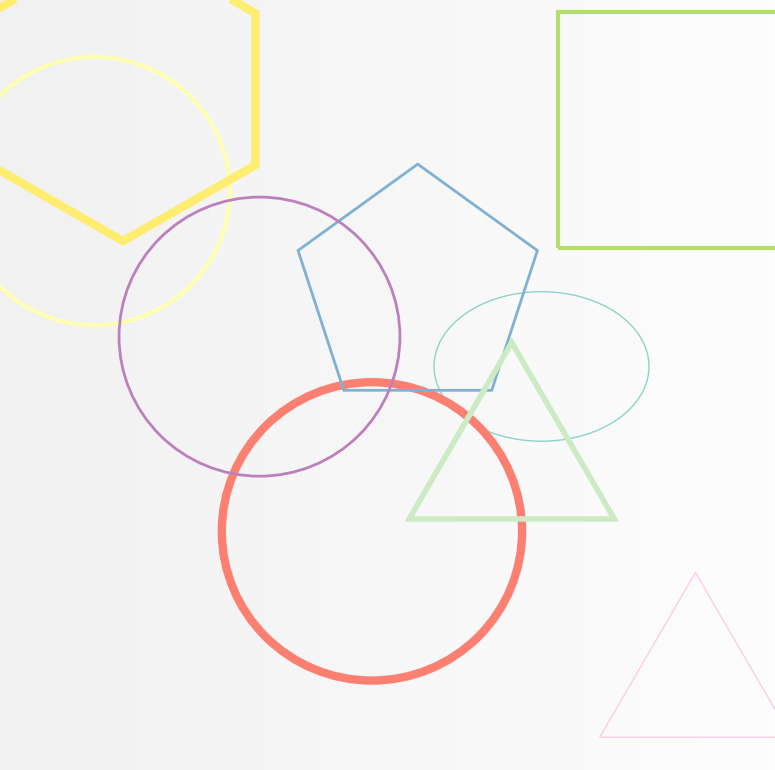[{"shape": "oval", "thickness": 0.5, "radius": 0.69, "center": [0.699, 0.524]}, {"shape": "circle", "thickness": 1.5, "radius": 0.87, "center": [0.122, 0.752]}, {"shape": "circle", "thickness": 3, "radius": 0.97, "center": [0.48, 0.31]}, {"shape": "pentagon", "thickness": 1, "radius": 0.81, "center": [0.539, 0.624]}, {"shape": "square", "thickness": 1.5, "radius": 0.77, "center": [0.874, 0.831]}, {"shape": "triangle", "thickness": 0.5, "radius": 0.71, "center": [0.897, 0.114]}, {"shape": "circle", "thickness": 1, "radius": 0.91, "center": [0.335, 0.563]}, {"shape": "triangle", "thickness": 2, "radius": 0.76, "center": [0.66, 0.402]}, {"shape": "hexagon", "thickness": 3, "radius": 0.99, "center": [0.159, 0.884]}]